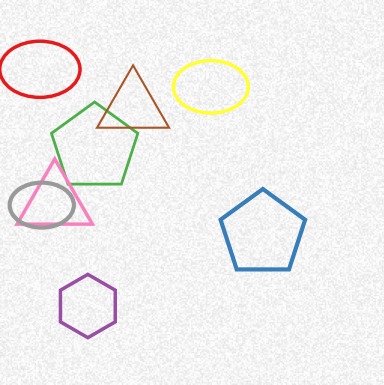[{"shape": "oval", "thickness": 2.5, "radius": 0.52, "center": [0.104, 0.82]}, {"shape": "pentagon", "thickness": 3, "radius": 0.58, "center": [0.683, 0.394]}, {"shape": "pentagon", "thickness": 2, "radius": 0.59, "center": [0.246, 0.617]}, {"shape": "hexagon", "thickness": 2.5, "radius": 0.41, "center": [0.228, 0.205]}, {"shape": "oval", "thickness": 2.5, "radius": 0.49, "center": [0.548, 0.774]}, {"shape": "triangle", "thickness": 1.5, "radius": 0.54, "center": [0.346, 0.722]}, {"shape": "triangle", "thickness": 2.5, "radius": 0.56, "center": [0.142, 0.474]}, {"shape": "oval", "thickness": 3, "radius": 0.42, "center": [0.108, 0.467]}]